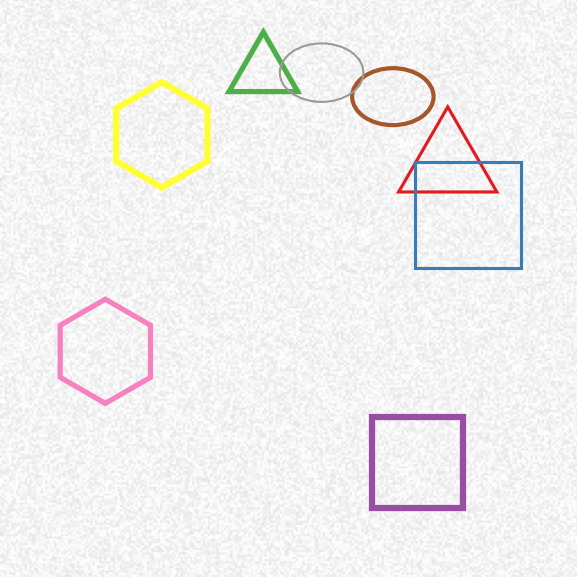[{"shape": "triangle", "thickness": 1.5, "radius": 0.49, "center": [0.775, 0.716]}, {"shape": "square", "thickness": 1.5, "radius": 0.46, "center": [0.81, 0.627]}, {"shape": "triangle", "thickness": 2.5, "radius": 0.34, "center": [0.456, 0.875]}, {"shape": "square", "thickness": 3, "radius": 0.4, "center": [0.723, 0.198]}, {"shape": "hexagon", "thickness": 3, "radius": 0.46, "center": [0.28, 0.766]}, {"shape": "oval", "thickness": 2, "radius": 0.35, "center": [0.68, 0.832]}, {"shape": "hexagon", "thickness": 2.5, "radius": 0.45, "center": [0.182, 0.391]}, {"shape": "oval", "thickness": 1, "radius": 0.36, "center": [0.557, 0.873]}]